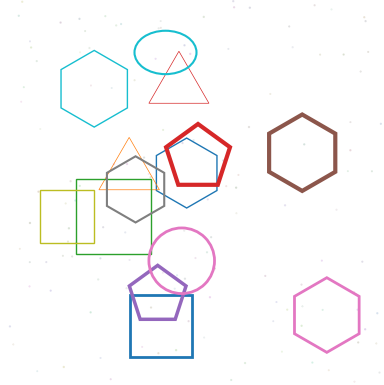[{"shape": "square", "thickness": 2, "radius": 0.4, "center": [0.419, 0.154]}, {"shape": "hexagon", "thickness": 1, "radius": 0.45, "center": [0.485, 0.551]}, {"shape": "triangle", "thickness": 0.5, "radius": 0.45, "center": [0.335, 0.552]}, {"shape": "square", "thickness": 1, "radius": 0.49, "center": [0.294, 0.437]}, {"shape": "triangle", "thickness": 0.5, "radius": 0.45, "center": [0.465, 0.777]}, {"shape": "pentagon", "thickness": 3, "radius": 0.44, "center": [0.514, 0.591]}, {"shape": "pentagon", "thickness": 2.5, "radius": 0.39, "center": [0.41, 0.233]}, {"shape": "hexagon", "thickness": 3, "radius": 0.5, "center": [0.785, 0.603]}, {"shape": "hexagon", "thickness": 2, "radius": 0.48, "center": [0.849, 0.182]}, {"shape": "circle", "thickness": 2, "radius": 0.43, "center": [0.472, 0.323]}, {"shape": "hexagon", "thickness": 1.5, "radius": 0.43, "center": [0.352, 0.508]}, {"shape": "square", "thickness": 1, "radius": 0.35, "center": [0.175, 0.438]}, {"shape": "oval", "thickness": 1.5, "radius": 0.4, "center": [0.43, 0.864]}, {"shape": "hexagon", "thickness": 1, "radius": 0.5, "center": [0.245, 0.769]}]